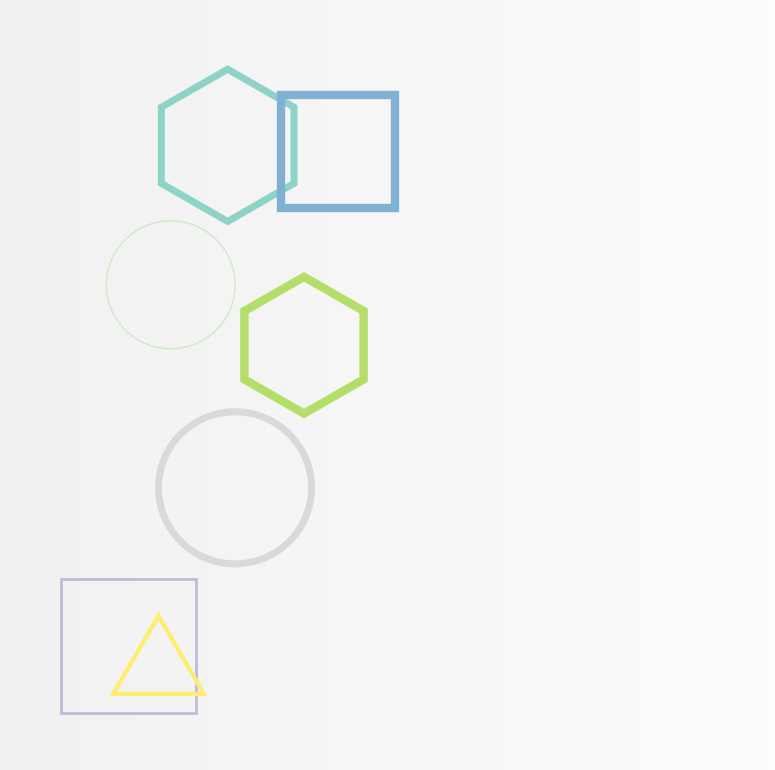[{"shape": "hexagon", "thickness": 2.5, "radius": 0.49, "center": [0.294, 0.811]}, {"shape": "square", "thickness": 1, "radius": 0.44, "center": [0.166, 0.161]}, {"shape": "square", "thickness": 3, "radius": 0.37, "center": [0.436, 0.804]}, {"shape": "hexagon", "thickness": 3, "radius": 0.44, "center": [0.392, 0.552]}, {"shape": "circle", "thickness": 2.5, "radius": 0.49, "center": [0.303, 0.366]}, {"shape": "circle", "thickness": 0.5, "radius": 0.42, "center": [0.22, 0.63]}, {"shape": "triangle", "thickness": 1.5, "radius": 0.34, "center": [0.205, 0.133]}]